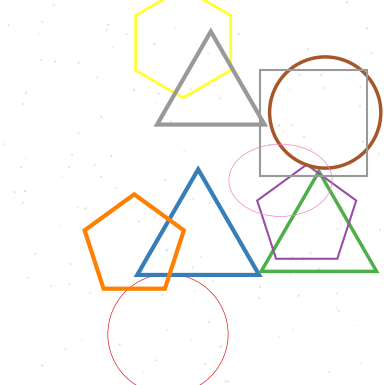[{"shape": "circle", "thickness": 0.5, "radius": 0.78, "center": [0.436, 0.132]}, {"shape": "triangle", "thickness": 3, "radius": 0.91, "center": [0.515, 0.377]}, {"shape": "triangle", "thickness": 2.5, "radius": 0.87, "center": [0.828, 0.382]}, {"shape": "pentagon", "thickness": 1.5, "radius": 0.68, "center": [0.797, 0.437]}, {"shape": "pentagon", "thickness": 3, "radius": 0.68, "center": [0.349, 0.36]}, {"shape": "hexagon", "thickness": 2, "radius": 0.71, "center": [0.476, 0.889]}, {"shape": "circle", "thickness": 2.5, "radius": 0.72, "center": [0.845, 0.708]}, {"shape": "oval", "thickness": 0.5, "radius": 0.67, "center": [0.729, 0.532]}, {"shape": "triangle", "thickness": 3, "radius": 0.81, "center": [0.548, 0.757]}, {"shape": "square", "thickness": 1.5, "radius": 0.69, "center": [0.814, 0.681]}]